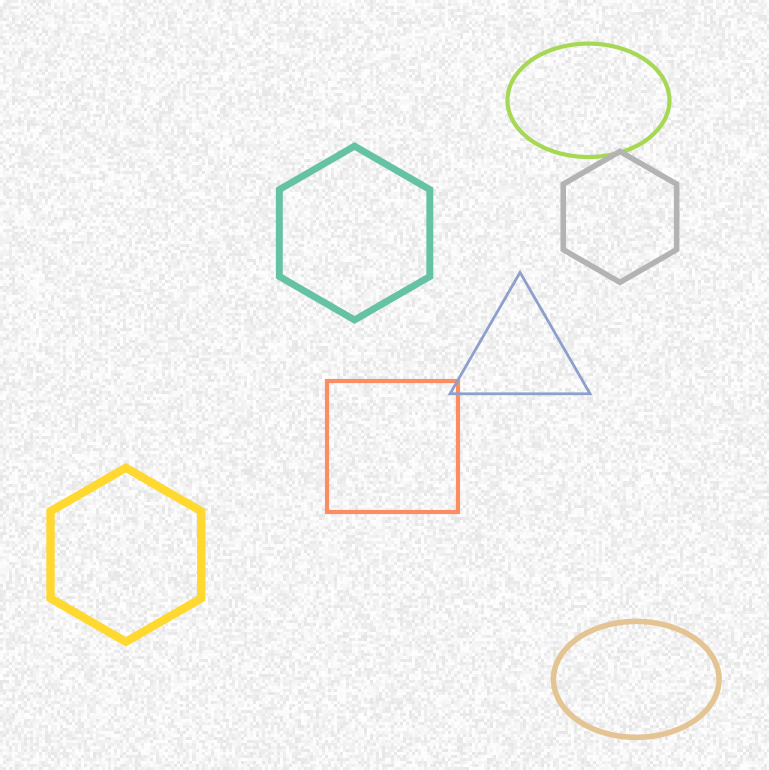[{"shape": "hexagon", "thickness": 2.5, "radius": 0.56, "center": [0.46, 0.697]}, {"shape": "square", "thickness": 1.5, "radius": 0.42, "center": [0.51, 0.42]}, {"shape": "triangle", "thickness": 1, "radius": 0.53, "center": [0.675, 0.541]}, {"shape": "oval", "thickness": 1.5, "radius": 0.53, "center": [0.764, 0.87]}, {"shape": "hexagon", "thickness": 3, "radius": 0.57, "center": [0.163, 0.279]}, {"shape": "oval", "thickness": 2, "radius": 0.54, "center": [0.826, 0.118]}, {"shape": "hexagon", "thickness": 2, "radius": 0.43, "center": [0.805, 0.718]}]